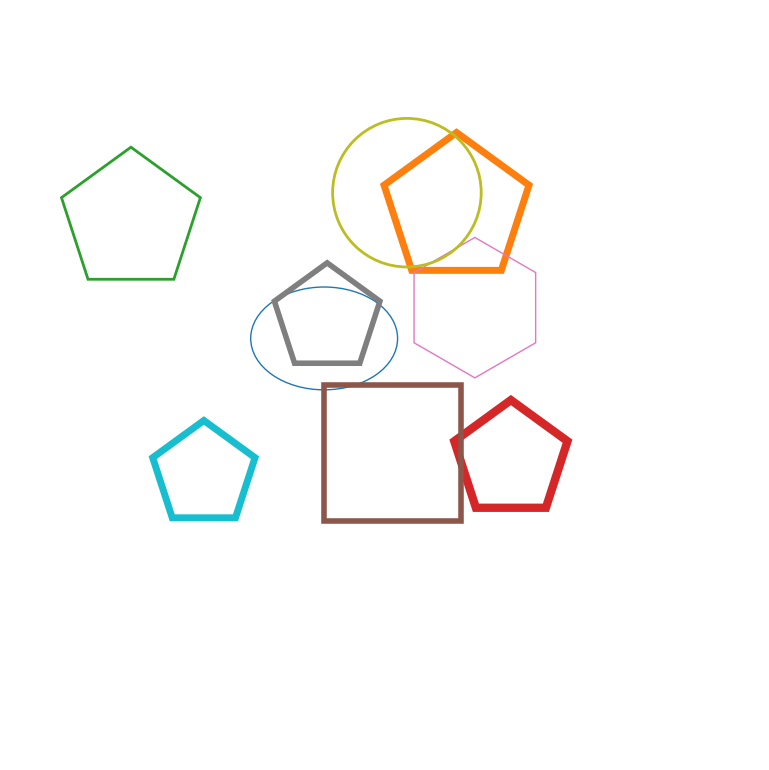[{"shape": "oval", "thickness": 0.5, "radius": 0.48, "center": [0.421, 0.56]}, {"shape": "pentagon", "thickness": 2.5, "radius": 0.49, "center": [0.593, 0.729]}, {"shape": "pentagon", "thickness": 1, "radius": 0.47, "center": [0.17, 0.714]}, {"shape": "pentagon", "thickness": 3, "radius": 0.39, "center": [0.663, 0.403]}, {"shape": "square", "thickness": 2, "radius": 0.44, "center": [0.51, 0.412]}, {"shape": "hexagon", "thickness": 0.5, "radius": 0.46, "center": [0.617, 0.6]}, {"shape": "pentagon", "thickness": 2, "radius": 0.36, "center": [0.425, 0.587]}, {"shape": "circle", "thickness": 1, "radius": 0.48, "center": [0.528, 0.75]}, {"shape": "pentagon", "thickness": 2.5, "radius": 0.35, "center": [0.265, 0.384]}]